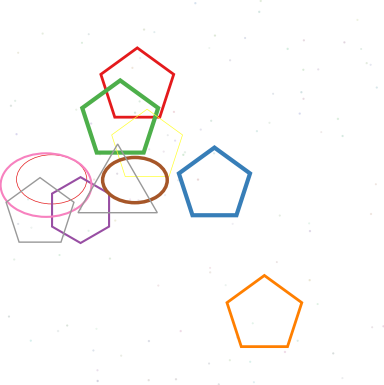[{"shape": "oval", "thickness": 0.5, "radius": 0.46, "center": [0.134, 0.534]}, {"shape": "pentagon", "thickness": 2, "radius": 0.5, "center": [0.357, 0.776]}, {"shape": "pentagon", "thickness": 3, "radius": 0.49, "center": [0.557, 0.52]}, {"shape": "pentagon", "thickness": 3, "radius": 0.52, "center": [0.312, 0.687]}, {"shape": "hexagon", "thickness": 1.5, "radius": 0.43, "center": [0.209, 0.454]}, {"shape": "pentagon", "thickness": 2, "radius": 0.51, "center": [0.687, 0.182]}, {"shape": "pentagon", "thickness": 0.5, "radius": 0.48, "center": [0.382, 0.62]}, {"shape": "oval", "thickness": 2.5, "radius": 0.42, "center": [0.35, 0.532]}, {"shape": "oval", "thickness": 1.5, "radius": 0.59, "center": [0.12, 0.519]}, {"shape": "pentagon", "thickness": 1, "radius": 0.46, "center": [0.104, 0.446]}, {"shape": "triangle", "thickness": 1, "radius": 0.59, "center": [0.306, 0.507]}]